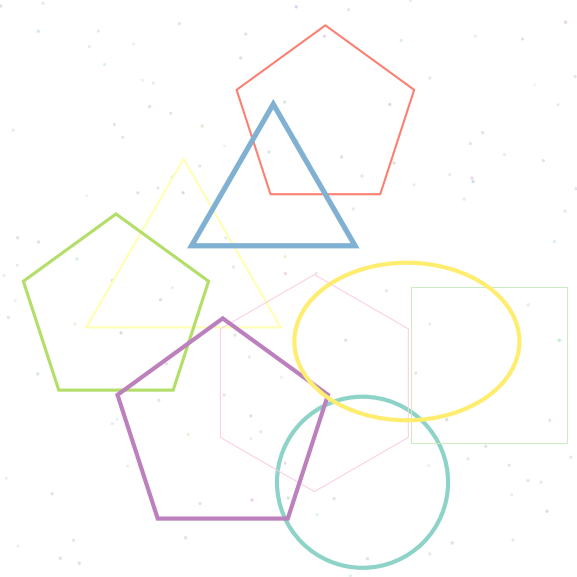[{"shape": "circle", "thickness": 2, "radius": 0.74, "center": [0.628, 0.164]}, {"shape": "triangle", "thickness": 1, "radius": 0.97, "center": [0.318, 0.529]}, {"shape": "pentagon", "thickness": 1, "radius": 0.81, "center": [0.563, 0.794]}, {"shape": "triangle", "thickness": 2.5, "radius": 0.82, "center": [0.473, 0.655]}, {"shape": "pentagon", "thickness": 1.5, "radius": 0.84, "center": [0.201, 0.46]}, {"shape": "hexagon", "thickness": 0.5, "radius": 0.94, "center": [0.544, 0.336]}, {"shape": "pentagon", "thickness": 2, "radius": 0.96, "center": [0.386, 0.256]}, {"shape": "square", "thickness": 0.5, "radius": 0.68, "center": [0.846, 0.367]}, {"shape": "oval", "thickness": 2, "radius": 0.97, "center": [0.705, 0.408]}]